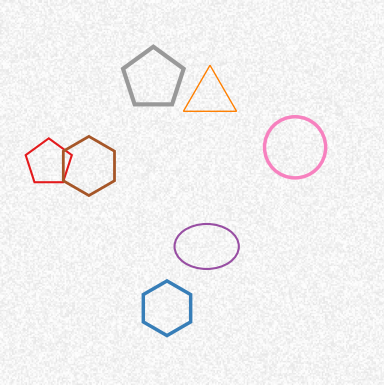[{"shape": "pentagon", "thickness": 1.5, "radius": 0.32, "center": [0.127, 0.578]}, {"shape": "hexagon", "thickness": 2.5, "radius": 0.35, "center": [0.434, 0.199]}, {"shape": "oval", "thickness": 1.5, "radius": 0.42, "center": [0.537, 0.36]}, {"shape": "triangle", "thickness": 1, "radius": 0.4, "center": [0.545, 0.751]}, {"shape": "hexagon", "thickness": 2, "radius": 0.38, "center": [0.231, 0.569]}, {"shape": "circle", "thickness": 2.5, "radius": 0.4, "center": [0.766, 0.617]}, {"shape": "pentagon", "thickness": 3, "radius": 0.41, "center": [0.398, 0.796]}]